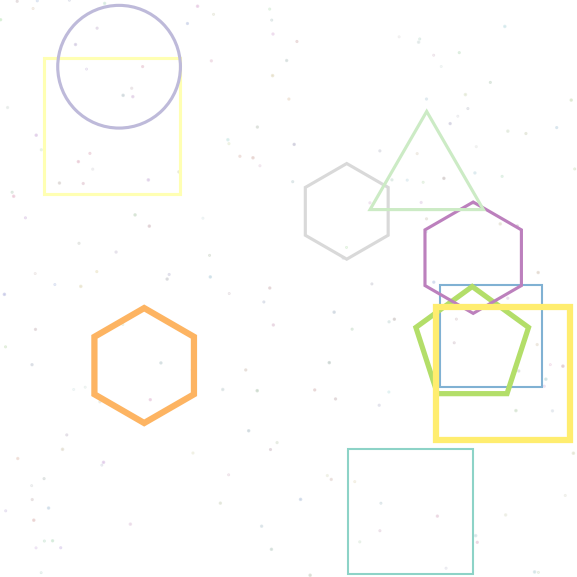[{"shape": "square", "thickness": 1, "radius": 0.54, "center": [0.711, 0.114]}, {"shape": "square", "thickness": 1.5, "radius": 0.59, "center": [0.194, 0.781]}, {"shape": "circle", "thickness": 1.5, "radius": 0.53, "center": [0.206, 0.884]}, {"shape": "square", "thickness": 1, "radius": 0.44, "center": [0.85, 0.417]}, {"shape": "hexagon", "thickness": 3, "radius": 0.5, "center": [0.25, 0.366]}, {"shape": "pentagon", "thickness": 2.5, "radius": 0.51, "center": [0.818, 0.4]}, {"shape": "hexagon", "thickness": 1.5, "radius": 0.41, "center": [0.6, 0.633]}, {"shape": "hexagon", "thickness": 1.5, "radius": 0.48, "center": [0.819, 0.553]}, {"shape": "triangle", "thickness": 1.5, "radius": 0.57, "center": [0.739, 0.693]}, {"shape": "square", "thickness": 3, "radius": 0.58, "center": [0.871, 0.352]}]